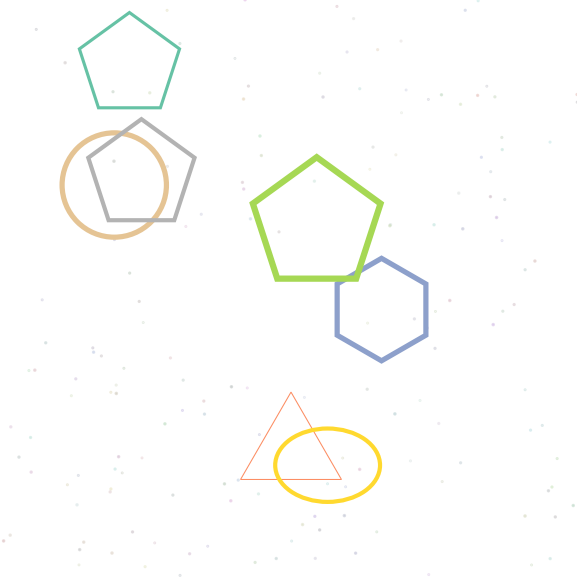[{"shape": "pentagon", "thickness": 1.5, "radius": 0.46, "center": [0.224, 0.886]}, {"shape": "triangle", "thickness": 0.5, "radius": 0.5, "center": [0.504, 0.219]}, {"shape": "hexagon", "thickness": 2.5, "radius": 0.44, "center": [0.661, 0.463]}, {"shape": "pentagon", "thickness": 3, "radius": 0.58, "center": [0.548, 0.611]}, {"shape": "oval", "thickness": 2, "radius": 0.45, "center": [0.567, 0.194]}, {"shape": "circle", "thickness": 2.5, "radius": 0.45, "center": [0.198, 0.679]}, {"shape": "pentagon", "thickness": 2, "radius": 0.48, "center": [0.245, 0.696]}]